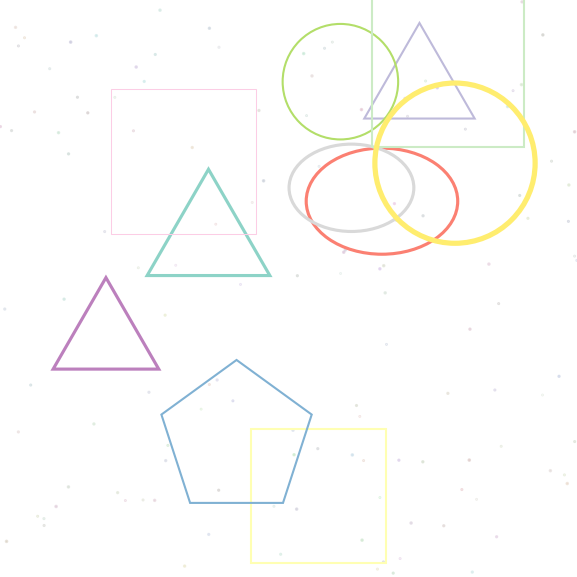[{"shape": "triangle", "thickness": 1.5, "radius": 0.61, "center": [0.361, 0.583]}, {"shape": "square", "thickness": 1, "radius": 0.58, "center": [0.551, 0.14]}, {"shape": "triangle", "thickness": 1, "radius": 0.55, "center": [0.726, 0.849]}, {"shape": "oval", "thickness": 1.5, "radius": 0.66, "center": [0.661, 0.651]}, {"shape": "pentagon", "thickness": 1, "radius": 0.68, "center": [0.41, 0.239]}, {"shape": "circle", "thickness": 1, "radius": 0.5, "center": [0.589, 0.858]}, {"shape": "square", "thickness": 0.5, "radius": 0.63, "center": [0.318, 0.72]}, {"shape": "oval", "thickness": 1.5, "radius": 0.54, "center": [0.609, 0.674]}, {"shape": "triangle", "thickness": 1.5, "radius": 0.53, "center": [0.183, 0.413]}, {"shape": "square", "thickness": 1, "radius": 0.66, "center": [0.776, 0.878]}, {"shape": "circle", "thickness": 2.5, "radius": 0.69, "center": [0.788, 0.717]}]